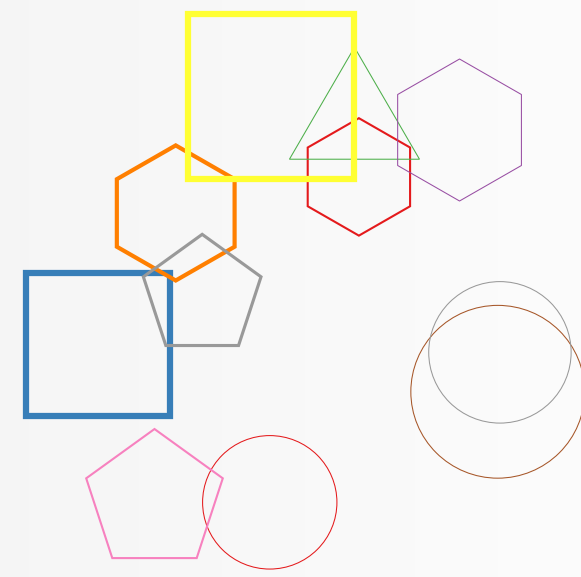[{"shape": "hexagon", "thickness": 1, "radius": 0.51, "center": [0.617, 0.693]}, {"shape": "circle", "thickness": 0.5, "radius": 0.58, "center": [0.464, 0.129]}, {"shape": "square", "thickness": 3, "radius": 0.62, "center": [0.168, 0.403]}, {"shape": "triangle", "thickness": 0.5, "radius": 0.65, "center": [0.61, 0.788]}, {"shape": "hexagon", "thickness": 0.5, "radius": 0.61, "center": [0.791, 0.774]}, {"shape": "hexagon", "thickness": 2, "radius": 0.58, "center": [0.302, 0.63]}, {"shape": "square", "thickness": 3, "radius": 0.71, "center": [0.467, 0.832]}, {"shape": "circle", "thickness": 0.5, "radius": 0.75, "center": [0.856, 0.321]}, {"shape": "pentagon", "thickness": 1, "radius": 0.62, "center": [0.266, 0.133]}, {"shape": "circle", "thickness": 0.5, "radius": 0.61, "center": [0.86, 0.389]}, {"shape": "pentagon", "thickness": 1.5, "radius": 0.53, "center": [0.348, 0.487]}]